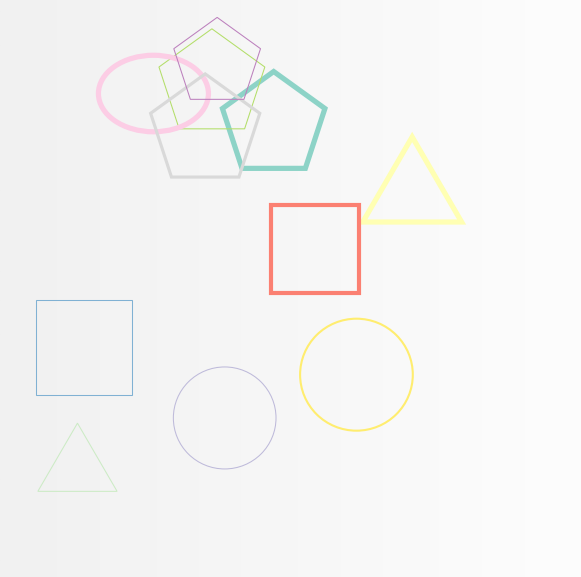[{"shape": "pentagon", "thickness": 2.5, "radius": 0.46, "center": [0.471, 0.783]}, {"shape": "triangle", "thickness": 2.5, "radius": 0.49, "center": [0.709, 0.664]}, {"shape": "circle", "thickness": 0.5, "radius": 0.44, "center": [0.387, 0.275]}, {"shape": "square", "thickness": 2, "radius": 0.38, "center": [0.542, 0.568]}, {"shape": "square", "thickness": 0.5, "radius": 0.41, "center": [0.144, 0.397]}, {"shape": "pentagon", "thickness": 0.5, "radius": 0.48, "center": [0.365, 0.854]}, {"shape": "oval", "thickness": 2.5, "radius": 0.47, "center": [0.264, 0.837]}, {"shape": "pentagon", "thickness": 1.5, "radius": 0.49, "center": [0.353, 0.772]}, {"shape": "pentagon", "thickness": 0.5, "radius": 0.39, "center": [0.374, 0.891]}, {"shape": "triangle", "thickness": 0.5, "radius": 0.39, "center": [0.133, 0.188]}, {"shape": "circle", "thickness": 1, "radius": 0.48, "center": [0.613, 0.35]}]